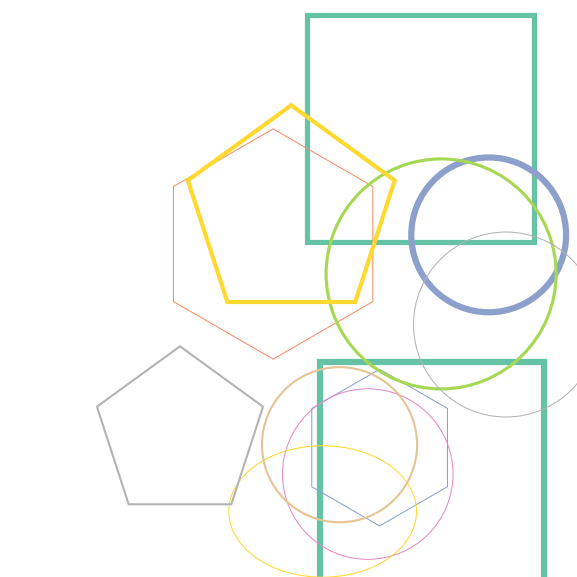[{"shape": "square", "thickness": 3, "radius": 0.97, "center": [0.748, 0.178]}, {"shape": "square", "thickness": 2.5, "radius": 0.98, "center": [0.728, 0.777]}, {"shape": "hexagon", "thickness": 0.5, "radius": 1.0, "center": [0.473, 0.577]}, {"shape": "hexagon", "thickness": 0.5, "radius": 0.68, "center": [0.657, 0.224]}, {"shape": "circle", "thickness": 3, "radius": 0.67, "center": [0.846, 0.592]}, {"shape": "circle", "thickness": 0.5, "radius": 0.74, "center": [0.637, 0.178]}, {"shape": "circle", "thickness": 1.5, "radius": 1.0, "center": [0.764, 0.525]}, {"shape": "oval", "thickness": 0.5, "radius": 0.81, "center": [0.559, 0.113]}, {"shape": "pentagon", "thickness": 2, "radius": 0.94, "center": [0.504, 0.629]}, {"shape": "circle", "thickness": 1, "radius": 0.67, "center": [0.588, 0.229]}, {"shape": "pentagon", "thickness": 1, "radius": 0.76, "center": [0.312, 0.248]}, {"shape": "circle", "thickness": 0.5, "radius": 0.8, "center": [0.876, 0.437]}]